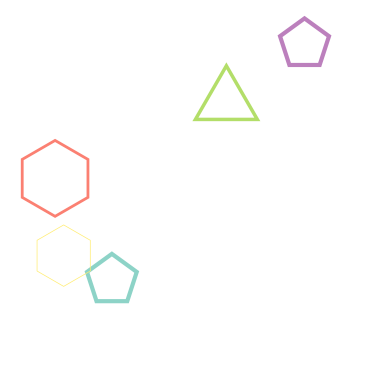[{"shape": "pentagon", "thickness": 3, "radius": 0.34, "center": [0.291, 0.273]}, {"shape": "hexagon", "thickness": 2, "radius": 0.49, "center": [0.143, 0.537]}, {"shape": "triangle", "thickness": 2.5, "radius": 0.46, "center": [0.588, 0.736]}, {"shape": "pentagon", "thickness": 3, "radius": 0.33, "center": [0.791, 0.885]}, {"shape": "hexagon", "thickness": 0.5, "radius": 0.4, "center": [0.165, 0.336]}]